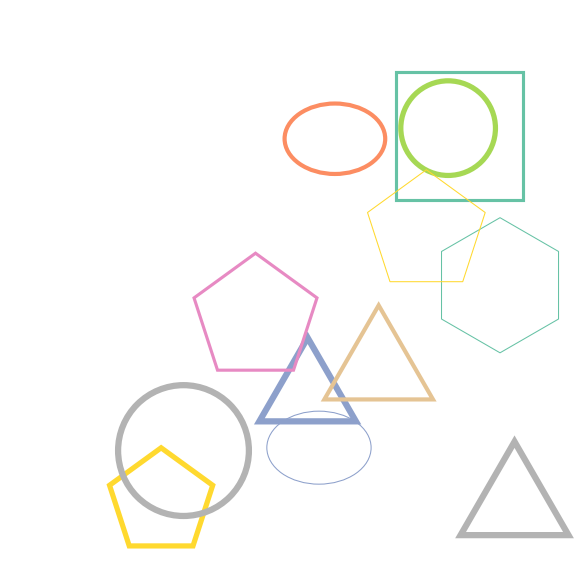[{"shape": "square", "thickness": 1.5, "radius": 0.55, "center": [0.796, 0.763]}, {"shape": "hexagon", "thickness": 0.5, "radius": 0.58, "center": [0.866, 0.505]}, {"shape": "oval", "thickness": 2, "radius": 0.44, "center": [0.58, 0.759]}, {"shape": "oval", "thickness": 0.5, "radius": 0.45, "center": [0.552, 0.224]}, {"shape": "triangle", "thickness": 3, "radius": 0.48, "center": [0.533, 0.318]}, {"shape": "pentagon", "thickness": 1.5, "radius": 0.56, "center": [0.442, 0.449]}, {"shape": "circle", "thickness": 2.5, "radius": 0.41, "center": [0.776, 0.777]}, {"shape": "pentagon", "thickness": 0.5, "radius": 0.54, "center": [0.738, 0.598]}, {"shape": "pentagon", "thickness": 2.5, "radius": 0.47, "center": [0.279, 0.13]}, {"shape": "triangle", "thickness": 2, "radius": 0.54, "center": [0.656, 0.362]}, {"shape": "circle", "thickness": 3, "radius": 0.57, "center": [0.318, 0.219]}, {"shape": "triangle", "thickness": 3, "radius": 0.54, "center": [0.891, 0.126]}]